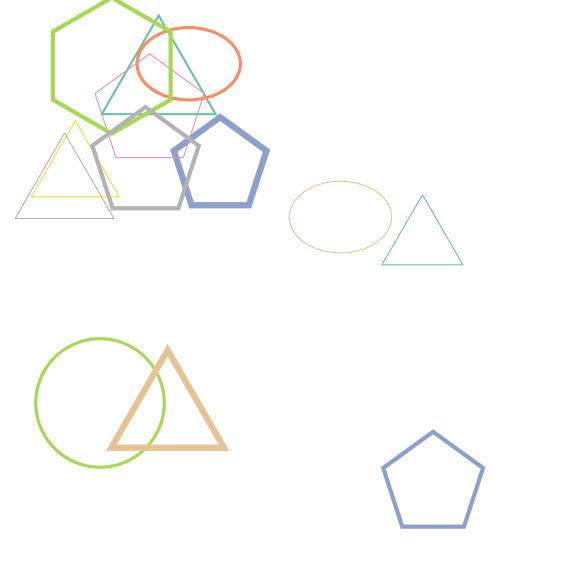[{"shape": "triangle", "thickness": 1, "radius": 0.57, "center": [0.275, 0.858]}, {"shape": "triangle", "thickness": 0.5, "radius": 0.4, "center": [0.731, 0.581]}, {"shape": "oval", "thickness": 1.5, "radius": 0.45, "center": [0.327, 0.889]}, {"shape": "pentagon", "thickness": 3, "radius": 0.42, "center": [0.381, 0.712]}, {"shape": "pentagon", "thickness": 2, "radius": 0.45, "center": [0.75, 0.161]}, {"shape": "pentagon", "thickness": 0.5, "radius": 0.5, "center": [0.259, 0.807]}, {"shape": "circle", "thickness": 1.5, "radius": 0.56, "center": [0.173, 0.301]}, {"shape": "hexagon", "thickness": 2, "radius": 0.59, "center": [0.193, 0.885]}, {"shape": "triangle", "thickness": 0.5, "radius": 0.44, "center": [0.13, 0.702]}, {"shape": "oval", "thickness": 0.5, "radius": 0.44, "center": [0.59, 0.623]}, {"shape": "triangle", "thickness": 3, "radius": 0.56, "center": [0.29, 0.28]}, {"shape": "triangle", "thickness": 0.5, "radius": 0.49, "center": [0.112, 0.67]}, {"shape": "pentagon", "thickness": 2, "radius": 0.48, "center": [0.252, 0.717]}]